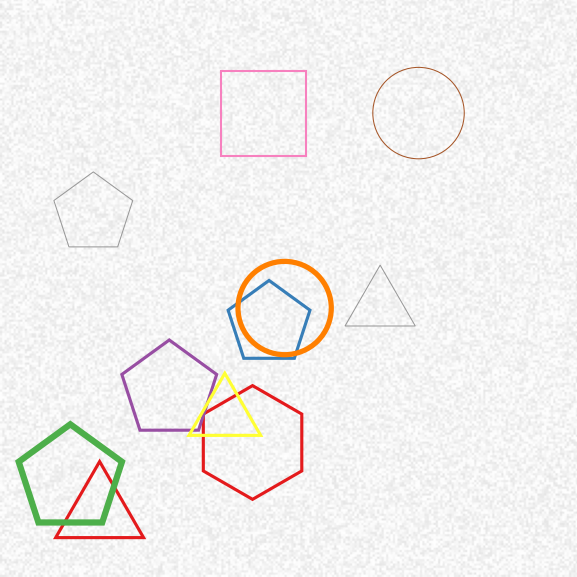[{"shape": "triangle", "thickness": 1.5, "radius": 0.44, "center": [0.173, 0.112]}, {"shape": "hexagon", "thickness": 1.5, "radius": 0.49, "center": [0.437, 0.233]}, {"shape": "pentagon", "thickness": 1.5, "radius": 0.37, "center": [0.466, 0.439]}, {"shape": "pentagon", "thickness": 3, "radius": 0.47, "center": [0.122, 0.17]}, {"shape": "pentagon", "thickness": 1.5, "radius": 0.43, "center": [0.293, 0.324]}, {"shape": "circle", "thickness": 2.5, "radius": 0.4, "center": [0.493, 0.466]}, {"shape": "triangle", "thickness": 1.5, "radius": 0.36, "center": [0.389, 0.281]}, {"shape": "circle", "thickness": 0.5, "radius": 0.4, "center": [0.725, 0.803]}, {"shape": "square", "thickness": 1, "radius": 0.37, "center": [0.457, 0.803]}, {"shape": "triangle", "thickness": 0.5, "radius": 0.35, "center": [0.658, 0.47]}, {"shape": "pentagon", "thickness": 0.5, "radius": 0.36, "center": [0.162, 0.63]}]